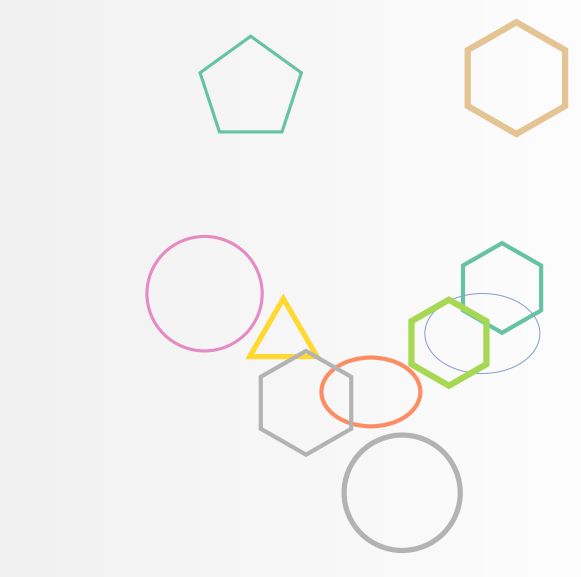[{"shape": "hexagon", "thickness": 2, "radius": 0.39, "center": [0.864, 0.501]}, {"shape": "pentagon", "thickness": 1.5, "radius": 0.46, "center": [0.431, 0.845]}, {"shape": "oval", "thickness": 2, "radius": 0.43, "center": [0.638, 0.32]}, {"shape": "oval", "thickness": 0.5, "radius": 0.49, "center": [0.83, 0.422]}, {"shape": "circle", "thickness": 1.5, "radius": 0.5, "center": [0.352, 0.491]}, {"shape": "hexagon", "thickness": 3, "radius": 0.37, "center": [0.772, 0.406]}, {"shape": "triangle", "thickness": 2.5, "radius": 0.33, "center": [0.487, 0.415]}, {"shape": "hexagon", "thickness": 3, "radius": 0.48, "center": [0.888, 0.864]}, {"shape": "circle", "thickness": 2.5, "radius": 0.5, "center": [0.692, 0.146]}, {"shape": "hexagon", "thickness": 2, "radius": 0.45, "center": [0.526, 0.302]}]